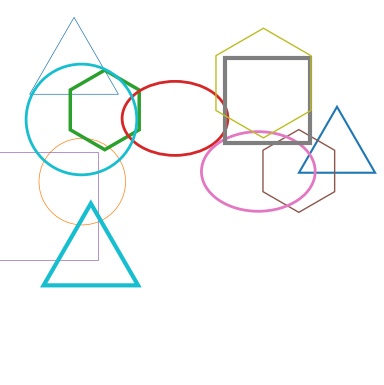[{"shape": "triangle", "thickness": 0.5, "radius": 0.67, "center": [0.192, 0.822]}, {"shape": "triangle", "thickness": 1.5, "radius": 0.57, "center": [0.875, 0.608]}, {"shape": "circle", "thickness": 0.5, "radius": 0.56, "center": [0.214, 0.528]}, {"shape": "hexagon", "thickness": 2.5, "radius": 0.52, "center": [0.272, 0.715]}, {"shape": "oval", "thickness": 2, "radius": 0.69, "center": [0.455, 0.693]}, {"shape": "square", "thickness": 0.5, "radius": 0.7, "center": [0.115, 0.465]}, {"shape": "hexagon", "thickness": 1, "radius": 0.54, "center": [0.776, 0.556]}, {"shape": "oval", "thickness": 2, "radius": 0.74, "center": [0.671, 0.555]}, {"shape": "square", "thickness": 3, "radius": 0.55, "center": [0.694, 0.738]}, {"shape": "hexagon", "thickness": 1, "radius": 0.71, "center": [0.684, 0.784]}, {"shape": "triangle", "thickness": 3, "radius": 0.71, "center": [0.236, 0.33]}, {"shape": "circle", "thickness": 2, "radius": 0.72, "center": [0.212, 0.69]}]